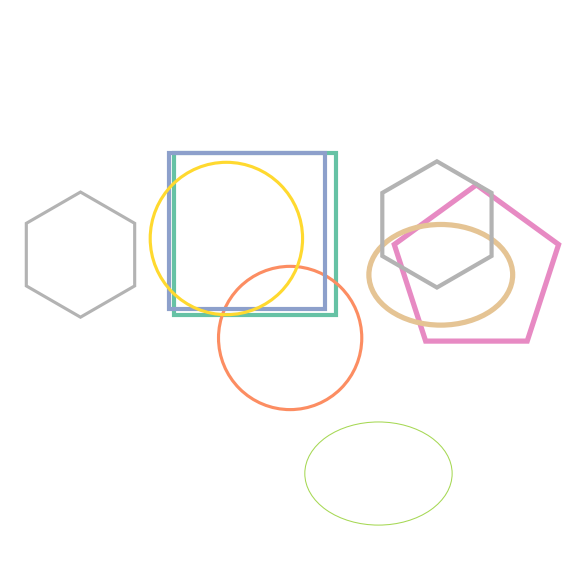[{"shape": "square", "thickness": 2, "radius": 0.7, "center": [0.441, 0.594]}, {"shape": "circle", "thickness": 1.5, "radius": 0.62, "center": [0.502, 0.414]}, {"shape": "square", "thickness": 2, "radius": 0.67, "center": [0.428, 0.599]}, {"shape": "pentagon", "thickness": 2.5, "radius": 0.75, "center": [0.825, 0.53]}, {"shape": "oval", "thickness": 0.5, "radius": 0.64, "center": [0.655, 0.179]}, {"shape": "circle", "thickness": 1.5, "radius": 0.66, "center": [0.392, 0.586]}, {"shape": "oval", "thickness": 2.5, "radius": 0.62, "center": [0.763, 0.523]}, {"shape": "hexagon", "thickness": 1.5, "radius": 0.54, "center": [0.139, 0.558]}, {"shape": "hexagon", "thickness": 2, "radius": 0.55, "center": [0.757, 0.611]}]